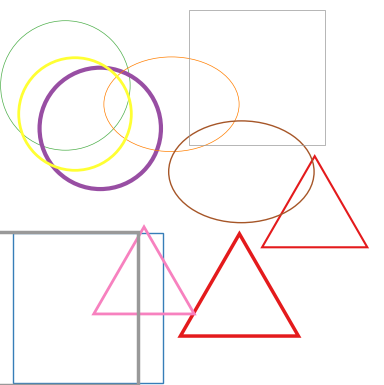[{"shape": "triangle", "thickness": 2.5, "radius": 0.88, "center": [0.622, 0.216]}, {"shape": "triangle", "thickness": 1.5, "radius": 0.79, "center": [0.817, 0.437]}, {"shape": "square", "thickness": 1, "radius": 0.98, "center": [0.229, 0.201]}, {"shape": "circle", "thickness": 0.5, "radius": 0.84, "center": [0.17, 0.778]}, {"shape": "circle", "thickness": 3, "radius": 0.79, "center": [0.26, 0.667]}, {"shape": "oval", "thickness": 0.5, "radius": 0.88, "center": [0.445, 0.729]}, {"shape": "circle", "thickness": 2, "radius": 0.73, "center": [0.195, 0.704]}, {"shape": "oval", "thickness": 1, "radius": 0.94, "center": [0.627, 0.554]}, {"shape": "triangle", "thickness": 2, "radius": 0.75, "center": [0.374, 0.26]}, {"shape": "square", "thickness": 2.5, "radius": 0.99, "center": [0.161, 0.198]}, {"shape": "square", "thickness": 0.5, "radius": 0.88, "center": [0.668, 0.799]}]